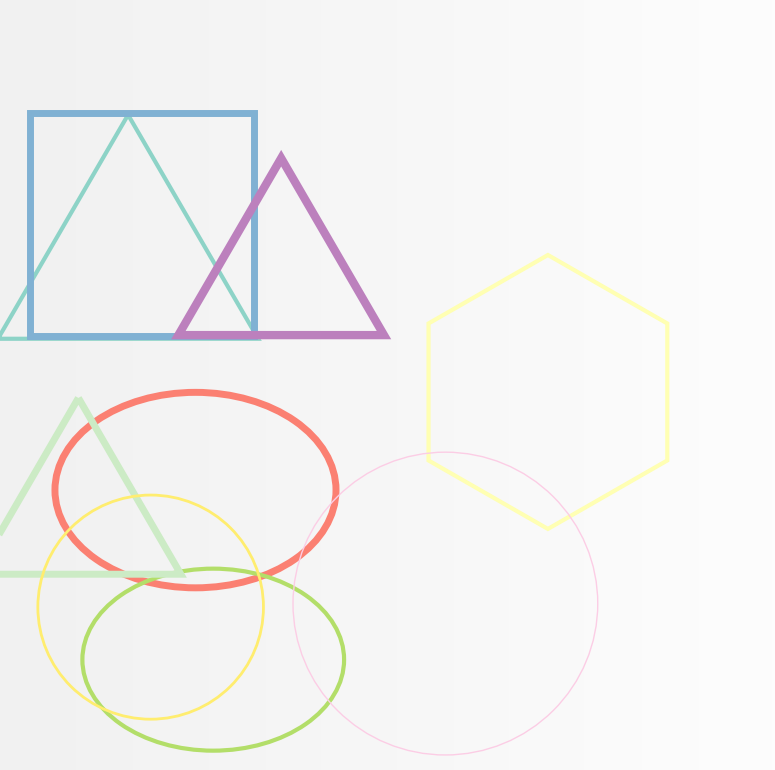[{"shape": "triangle", "thickness": 1.5, "radius": 0.97, "center": [0.165, 0.657]}, {"shape": "hexagon", "thickness": 1.5, "radius": 0.89, "center": [0.707, 0.491]}, {"shape": "oval", "thickness": 2.5, "radius": 0.91, "center": [0.252, 0.364]}, {"shape": "square", "thickness": 2.5, "radius": 0.72, "center": [0.183, 0.709]}, {"shape": "oval", "thickness": 1.5, "radius": 0.84, "center": [0.275, 0.143]}, {"shape": "circle", "thickness": 0.5, "radius": 0.98, "center": [0.575, 0.216]}, {"shape": "triangle", "thickness": 3, "radius": 0.77, "center": [0.363, 0.641]}, {"shape": "triangle", "thickness": 2.5, "radius": 0.76, "center": [0.101, 0.331]}, {"shape": "circle", "thickness": 1, "radius": 0.73, "center": [0.194, 0.212]}]